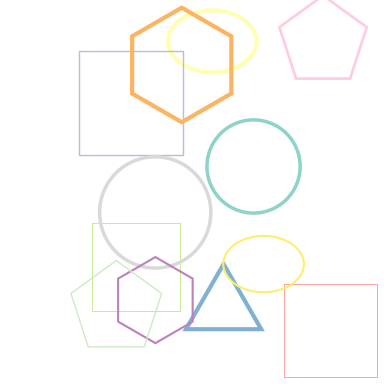[{"shape": "circle", "thickness": 2.5, "radius": 0.61, "center": [0.659, 0.568]}, {"shape": "oval", "thickness": 3, "radius": 0.57, "center": [0.552, 0.893]}, {"shape": "square", "thickness": 1, "radius": 0.67, "center": [0.34, 0.733]}, {"shape": "square", "thickness": 0.5, "radius": 0.61, "center": [0.858, 0.142]}, {"shape": "triangle", "thickness": 3, "radius": 0.56, "center": [0.581, 0.201]}, {"shape": "hexagon", "thickness": 3, "radius": 0.74, "center": [0.472, 0.831]}, {"shape": "square", "thickness": 0.5, "radius": 0.57, "center": [0.353, 0.306]}, {"shape": "pentagon", "thickness": 2, "radius": 0.6, "center": [0.839, 0.892]}, {"shape": "circle", "thickness": 2.5, "radius": 0.72, "center": [0.403, 0.448]}, {"shape": "hexagon", "thickness": 1.5, "radius": 0.56, "center": [0.404, 0.22]}, {"shape": "pentagon", "thickness": 1, "radius": 0.62, "center": [0.302, 0.199]}, {"shape": "oval", "thickness": 1.5, "radius": 0.52, "center": [0.685, 0.314]}]